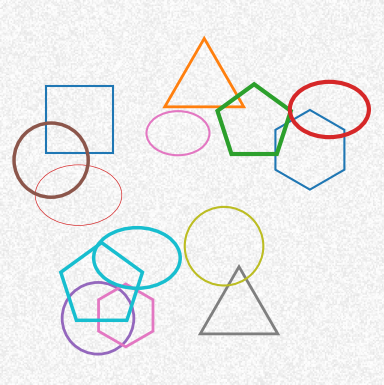[{"shape": "hexagon", "thickness": 1.5, "radius": 0.52, "center": [0.805, 0.611]}, {"shape": "square", "thickness": 1.5, "radius": 0.43, "center": [0.207, 0.689]}, {"shape": "triangle", "thickness": 2, "radius": 0.59, "center": [0.531, 0.782]}, {"shape": "pentagon", "thickness": 3, "radius": 0.5, "center": [0.66, 0.681]}, {"shape": "oval", "thickness": 0.5, "radius": 0.56, "center": [0.204, 0.493]}, {"shape": "oval", "thickness": 3, "radius": 0.51, "center": [0.856, 0.716]}, {"shape": "circle", "thickness": 2, "radius": 0.47, "center": [0.255, 0.173]}, {"shape": "circle", "thickness": 2.5, "radius": 0.48, "center": [0.133, 0.584]}, {"shape": "oval", "thickness": 1.5, "radius": 0.41, "center": [0.462, 0.654]}, {"shape": "hexagon", "thickness": 2, "radius": 0.41, "center": [0.327, 0.181]}, {"shape": "triangle", "thickness": 2, "radius": 0.58, "center": [0.621, 0.191]}, {"shape": "circle", "thickness": 1.5, "radius": 0.51, "center": [0.582, 0.361]}, {"shape": "oval", "thickness": 2.5, "radius": 0.56, "center": [0.356, 0.33]}, {"shape": "pentagon", "thickness": 2.5, "radius": 0.56, "center": [0.264, 0.258]}]